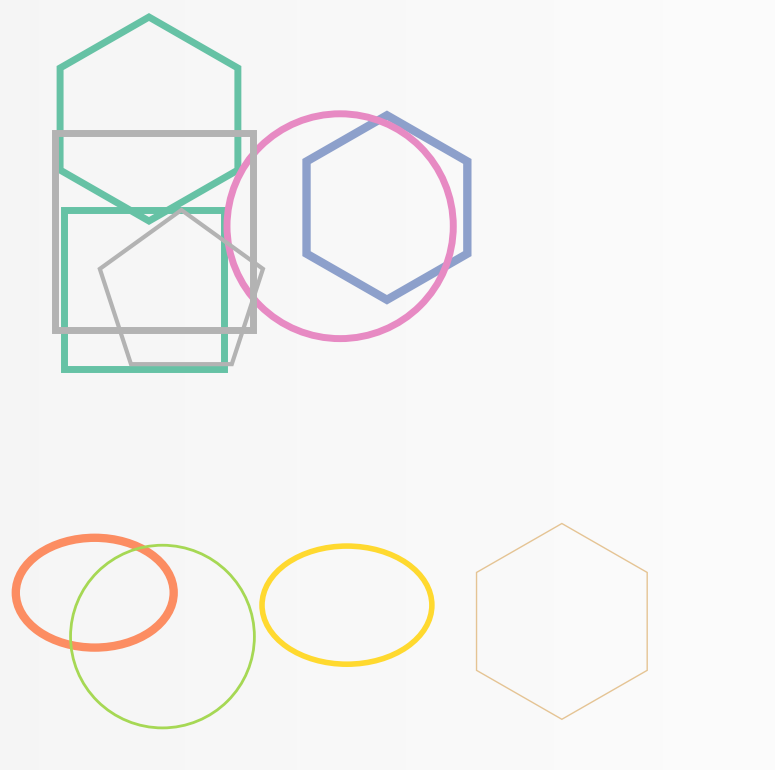[{"shape": "hexagon", "thickness": 2.5, "radius": 0.66, "center": [0.192, 0.845]}, {"shape": "square", "thickness": 2.5, "radius": 0.51, "center": [0.186, 0.624]}, {"shape": "oval", "thickness": 3, "radius": 0.51, "center": [0.122, 0.23]}, {"shape": "hexagon", "thickness": 3, "radius": 0.6, "center": [0.499, 0.73]}, {"shape": "circle", "thickness": 2.5, "radius": 0.73, "center": [0.439, 0.706]}, {"shape": "circle", "thickness": 1, "radius": 0.59, "center": [0.21, 0.173]}, {"shape": "oval", "thickness": 2, "radius": 0.55, "center": [0.448, 0.214]}, {"shape": "hexagon", "thickness": 0.5, "radius": 0.64, "center": [0.725, 0.193]}, {"shape": "pentagon", "thickness": 1.5, "radius": 0.55, "center": [0.234, 0.617]}, {"shape": "square", "thickness": 2.5, "radius": 0.64, "center": [0.199, 0.699]}]